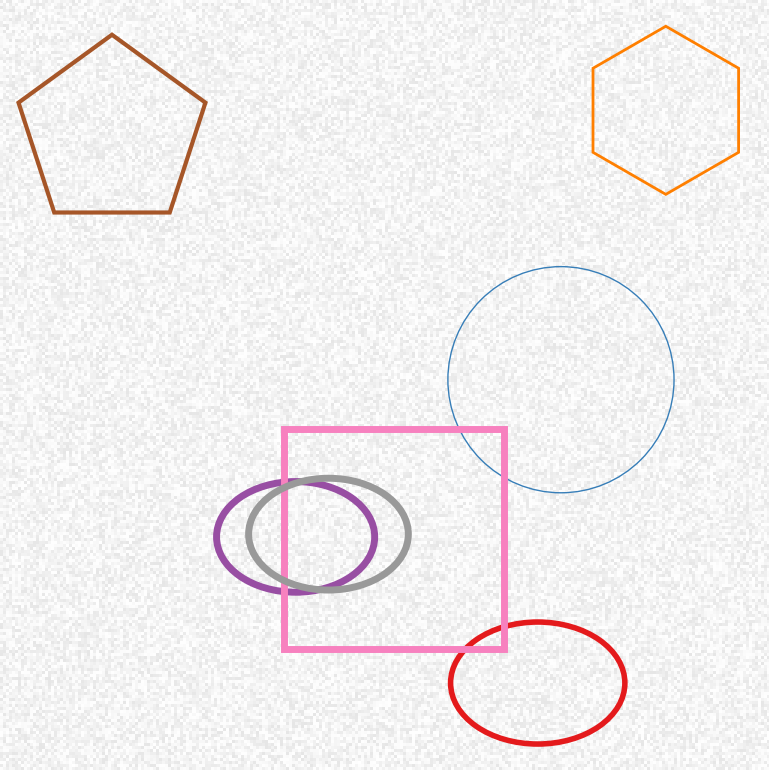[{"shape": "oval", "thickness": 2, "radius": 0.57, "center": [0.698, 0.113]}, {"shape": "circle", "thickness": 0.5, "radius": 0.73, "center": [0.729, 0.507]}, {"shape": "oval", "thickness": 2.5, "radius": 0.51, "center": [0.384, 0.303]}, {"shape": "hexagon", "thickness": 1, "radius": 0.55, "center": [0.865, 0.857]}, {"shape": "pentagon", "thickness": 1.5, "radius": 0.64, "center": [0.145, 0.827]}, {"shape": "square", "thickness": 2.5, "radius": 0.71, "center": [0.511, 0.3]}, {"shape": "oval", "thickness": 2.5, "radius": 0.52, "center": [0.427, 0.306]}]